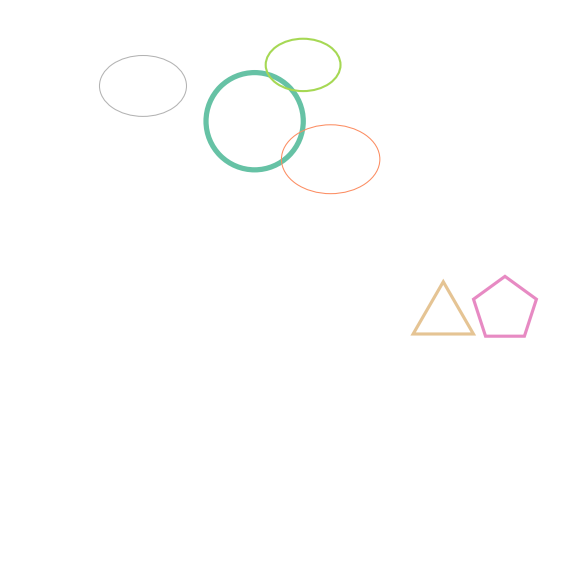[{"shape": "circle", "thickness": 2.5, "radius": 0.42, "center": [0.441, 0.789]}, {"shape": "oval", "thickness": 0.5, "radius": 0.43, "center": [0.573, 0.723]}, {"shape": "pentagon", "thickness": 1.5, "radius": 0.29, "center": [0.874, 0.463]}, {"shape": "oval", "thickness": 1, "radius": 0.32, "center": [0.525, 0.887]}, {"shape": "triangle", "thickness": 1.5, "radius": 0.3, "center": [0.768, 0.451]}, {"shape": "oval", "thickness": 0.5, "radius": 0.38, "center": [0.248, 0.85]}]